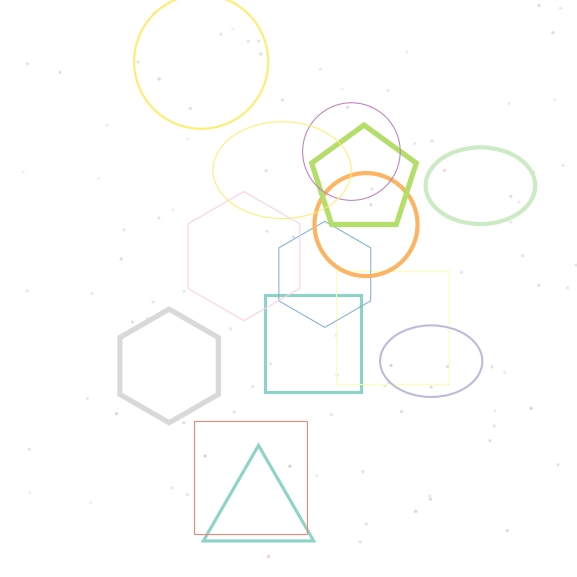[{"shape": "triangle", "thickness": 1.5, "radius": 0.55, "center": [0.448, 0.118]}, {"shape": "square", "thickness": 1.5, "radius": 0.42, "center": [0.542, 0.404]}, {"shape": "square", "thickness": 0.5, "radius": 0.49, "center": [0.679, 0.432]}, {"shape": "oval", "thickness": 1, "radius": 0.44, "center": [0.747, 0.374]}, {"shape": "square", "thickness": 0.5, "radius": 0.49, "center": [0.433, 0.173]}, {"shape": "hexagon", "thickness": 0.5, "radius": 0.46, "center": [0.562, 0.524]}, {"shape": "circle", "thickness": 2, "radius": 0.45, "center": [0.634, 0.61]}, {"shape": "pentagon", "thickness": 2.5, "radius": 0.48, "center": [0.63, 0.687]}, {"shape": "hexagon", "thickness": 0.5, "radius": 0.56, "center": [0.422, 0.556]}, {"shape": "hexagon", "thickness": 2.5, "radius": 0.49, "center": [0.293, 0.365]}, {"shape": "circle", "thickness": 0.5, "radius": 0.42, "center": [0.609, 0.737]}, {"shape": "oval", "thickness": 2, "radius": 0.47, "center": [0.832, 0.678]}, {"shape": "circle", "thickness": 1, "radius": 0.58, "center": [0.348, 0.892]}, {"shape": "oval", "thickness": 0.5, "radius": 0.6, "center": [0.489, 0.705]}]